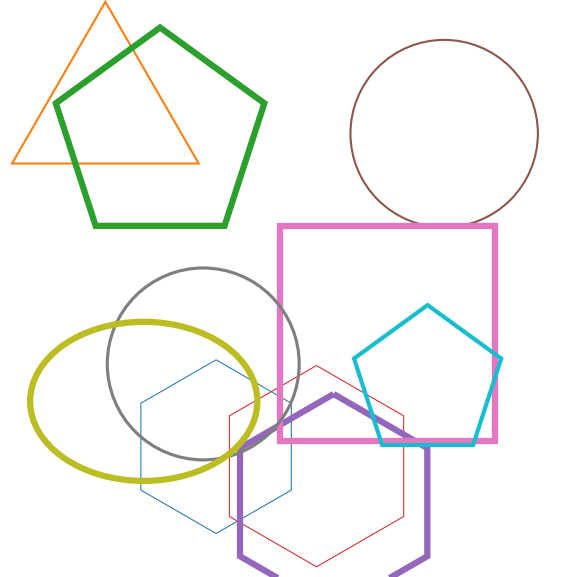[{"shape": "hexagon", "thickness": 0.5, "radius": 0.75, "center": [0.374, 0.226]}, {"shape": "triangle", "thickness": 1, "radius": 0.93, "center": [0.182, 0.809]}, {"shape": "pentagon", "thickness": 3, "radius": 0.95, "center": [0.277, 0.762]}, {"shape": "hexagon", "thickness": 0.5, "radius": 0.87, "center": [0.548, 0.192]}, {"shape": "hexagon", "thickness": 3, "radius": 0.94, "center": [0.578, 0.13]}, {"shape": "circle", "thickness": 1, "radius": 0.81, "center": [0.769, 0.768]}, {"shape": "square", "thickness": 3, "radius": 0.93, "center": [0.67, 0.421]}, {"shape": "circle", "thickness": 1.5, "radius": 0.83, "center": [0.352, 0.369]}, {"shape": "oval", "thickness": 3, "radius": 0.98, "center": [0.249, 0.304]}, {"shape": "pentagon", "thickness": 2, "radius": 0.67, "center": [0.74, 0.337]}]